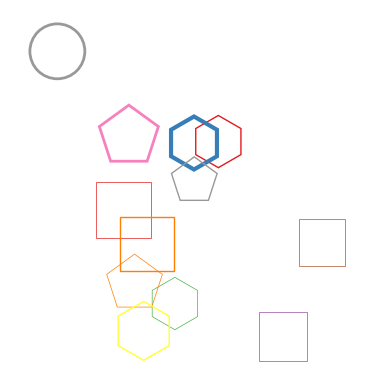[{"shape": "square", "thickness": 0.5, "radius": 0.36, "center": [0.321, 0.455]}, {"shape": "hexagon", "thickness": 1, "radius": 0.34, "center": [0.567, 0.632]}, {"shape": "hexagon", "thickness": 3, "radius": 0.34, "center": [0.504, 0.629]}, {"shape": "hexagon", "thickness": 0.5, "radius": 0.34, "center": [0.454, 0.212]}, {"shape": "square", "thickness": 0.5, "radius": 0.32, "center": [0.735, 0.127]}, {"shape": "square", "thickness": 1, "radius": 0.35, "center": [0.383, 0.366]}, {"shape": "pentagon", "thickness": 0.5, "radius": 0.38, "center": [0.349, 0.264]}, {"shape": "hexagon", "thickness": 1, "radius": 0.38, "center": [0.373, 0.141]}, {"shape": "square", "thickness": 0.5, "radius": 0.3, "center": [0.837, 0.37]}, {"shape": "pentagon", "thickness": 2, "radius": 0.4, "center": [0.335, 0.646]}, {"shape": "pentagon", "thickness": 1, "radius": 0.31, "center": [0.505, 0.53]}, {"shape": "circle", "thickness": 2, "radius": 0.36, "center": [0.149, 0.867]}]